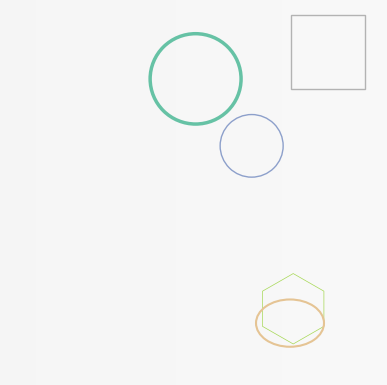[{"shape": "circle", "thickness": 2.5, "radius": 0.59, "center": [0.505, 0.795]}, {"shape": "circle", "thickness": 1, "radius": 0.41, "center": [0.649, 0.621]}, {"shape": "hexagon", "thickness": 0.5, "radius": 0.46, "center": [0.757, 0.198]}, {"shape": "oval", "thickness": 1.5, "radius": 0.44, "center": [0.748, 0.161]}, {"shape": "square", "thickness": 1, "radius": 0.48, "center": [0.847, 0.864]}]